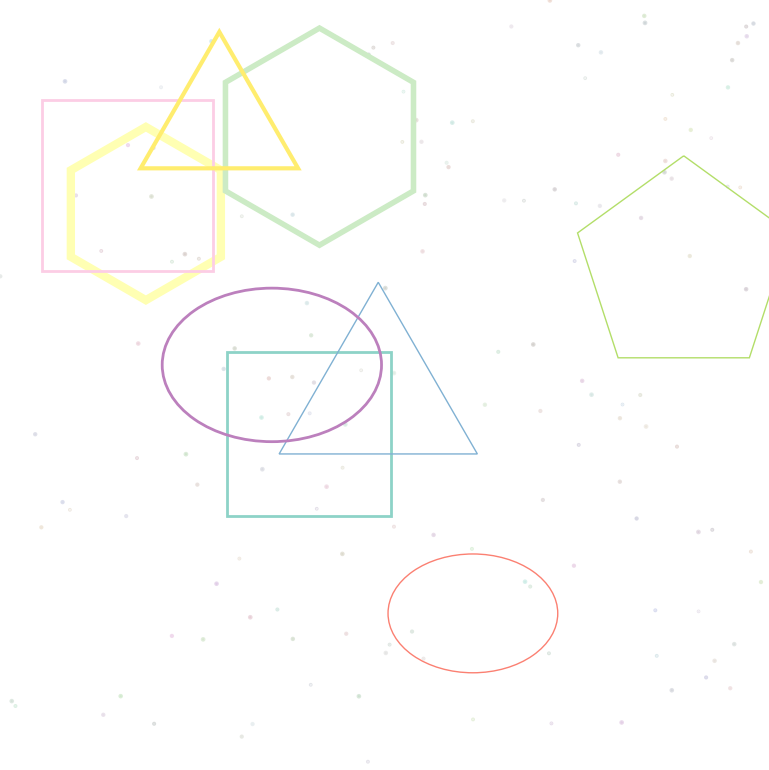[{"shape": "square", "thickness": 1, "radius": 0.53, "center": [0.401, 0.436]}, {"shape": "hexagon", "thickness": 3, "radius": 0.56, "center": [0.189, 0.723]}, {"shape": "oval", "thickness": 0.5, "radius": 0.55, "center": [0.614, 0.203]}, {"shape": "triangle", "thickness": 0.5, "radius": 0.74, "center": [0.491, 0.485]}, {"shape": "pentagon", "thickness": 0.5, "radius": 0.73, "center": [0.888, 0.653]}, {"shape": "square", "thickness": 1, "radius": 0.55, "center": [0.165, 0.759]}, {"shape": "oval", "thickness": 1, "radius": 0.71, "center": [0.353, 0.526]}, {"shape": "hexagon", "thickness": 2, "radius": 0.7, "center": [0.415, 0.823]}, {"shape": "triangle", "thickness": 1.5, "radius": 0.59, "center": [0.285, 0.84]}]